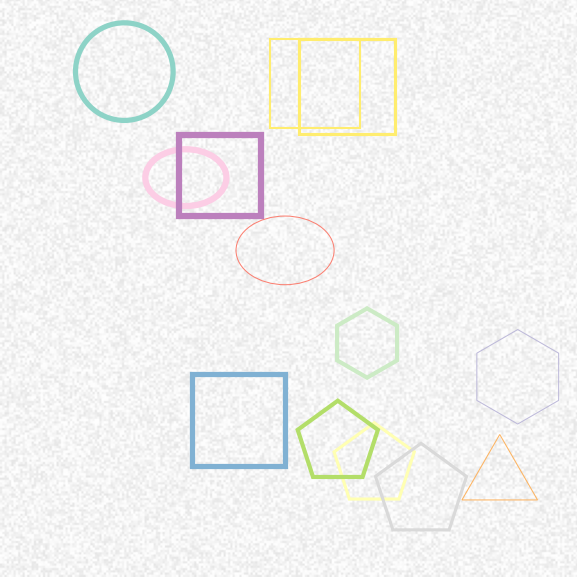[{"shape": "circle", "thickness": 2.5, "radius": 0.42, "center": [0.215, 0.875]}, {"shape": "pentagon", "thickness": 1.5, "radius": 0.37, "center": [0.648, 0.194]}, {"shape": "hexagon", "thickness": 0.5, "radius": 0.41, "center": [0.897, 0.347]}, {"shape": "oval", "thickness": 0.5, "radius": 0.42, "center": [0.494, 0.566]}, {"shape": "square", "thickness": 2.5, "radius": 0.4, "center": [0.413, 0.273]}, {"shape": "triangle", "thickness": 0.5, "radius": 0.38, "center": [0.865, 0.171]}, {"shape": "pentagon", "thickness": 2, "radius": 0.37, "center": [0.585, 0.232]}, {"shape": "oval", "thickness": 3, "radius": 0.35, "center": [0.322, 0.692]}, {"shape": "pentagon", "thickness": 1.5, "radius": 0.41, "center": [0.729, 0.149]}, {"shape": "square", "thickness": 3, "radius": 0.35, "center": [0.381, 0.695]}, {"shape": "hexagon", "thickness": 2, "radius": 0.3, "center": [0.636, 0.405]}, {"shape": "square", "thickness": 1, "radius": 0.39, "center": [0.546, 0.855]}, {"shape": "square", "thickness": 1.5, "radius": 0.41, "center": [0.601, 0.85]}]